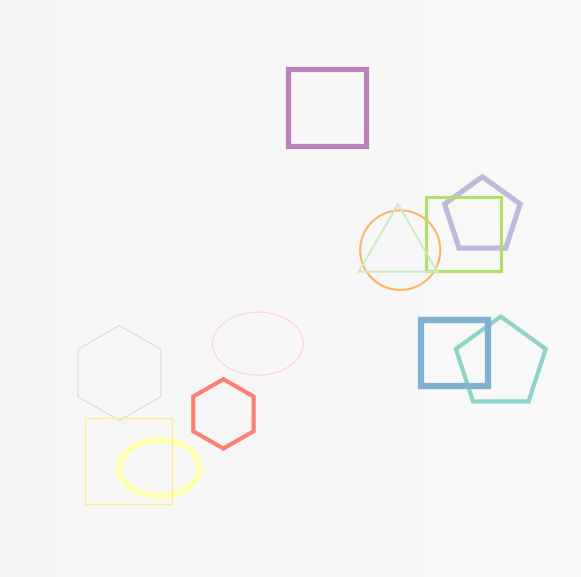[{"shape": "pentagon", "thickness": 2, "radius": 0.41, "center": [0.862, 0.37]}, {"shape": "oval", "thickness": 3, "radius": 0.35, "center": [0.274, 0.189]}, {"shape": "pentagon", "thickness": 2.5, "radius": 0.34, "center": [0.83, 0.625]}, {"shape": "hexagon", "thickness": 2, "radius": 0.3, "center": [0.384, 0.282]}, {"shape": "square", "thickness": 3, "radius": 0.29, "center": [0.783, 0.388]}, {"shape": "circle", "thickness": 1, "radius": 0.34, "center": [0.689, 0.566]}, {"shape": "square", "thickness": 1.5, "radius": 0.32, "center": [0.798, 0.594]}, {"shape": "oval", "thickness": 0.5, "radius": 0.39, "center": [0.444, 0.404]}, {"shape": "hexagon", "thickness": 0.5, "radius": 0.41, "center": [0.206, 0.353]}, {"shape": "square", "thickness": 2.5, "radius": 0.34, "center": [0.562, 0.813]}, {"shape": "triangle", "thickness": 1, "radius": 0.39, "center": [0.685, 0.568]}, {"shape": "square", "thickness": 0.5, "radius": 0.37, "center": [0.221, 0.201]}]